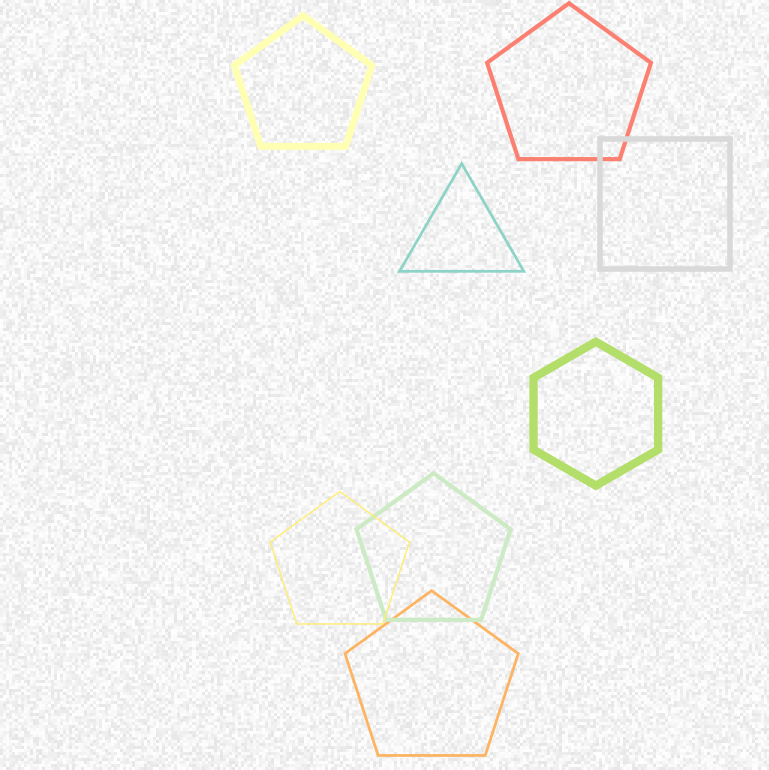[{"shape": "triangle", "thickness": 1, "radius": 0.47, "center": [0.6, 0.694]}, {"shape": "pentagon", "thickness": 2.5, "radius": 0.47, "center": [0.394, 0.886]}, {"shape": "pentagon", "thickness": 1.5, "radius": 0.56, "center": [0.739, 0.884]}, {"shape": "pentagon", "thickness": 1, "radius": 0.59, "center": [0.561, 0.115]}, {"shape": "hexagon", "thickness": 3, "radius": 0.47, "center": [0.774, 0.463]}, {"shape": "square", "thickness": 2, "radius": 0.42, "center": [0.864, 0.735]}, {"shape": "pentagon", "thickness": 1.5, "radius": 0.53, "center": [0.563, 0.28]}, {"shape": "pentagon", "thickness": 0.5, "radius": 0.48, "center": [0.441, 0.267]}]